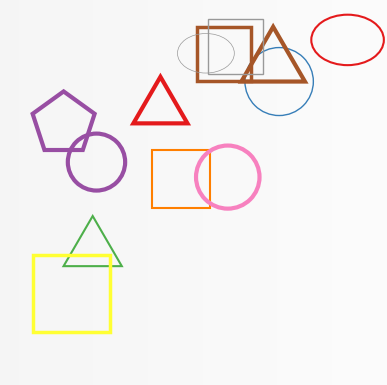[{"shape": "oval", "thickness": 1.5, "radius": 0.47, "center": [0.897, 0.896]}, {"shape": "triangle", "thickness": 3, "radius": 0.4, "center": [0.414, 0.72]}, {"shape": "circle", "thickness": 1, "radius": 0.44, "center": [0.72, 0.788]}, {"shape": "triangle", "thickness": 1.5, "radius": 0.43, "center": [0.239, 0.352]}, {"shape": "pentagon", "thickness": 3, "radius": 0.42, "center": [0.164, 0.678]}, {"shape": "circle", "thickness": 3, "radius": 0.37, "center": [0.249, 0.579]}, {"shape": "square", "thickness": 1.5, "radius": 0.37, "center": [0.468, 0.535]}, {"shape": "square", "thickness": 2.5, "radius": 0.5, "center": [0.185, 0.238]}, {"shape": "triangle", "thickness": 3, "radius": 0.47, "center": [0.705, 0.836]}, {"shape": "square", "thickness": 2.5, "radius": 0.35, "center": [0.578, 0.859]}, {"shape": "circle", "thickness": 3, "radius": 0.41, "center": [0.588, 0.54]}, {"shape": "oval", "thickness": 0.5, "radius": 0.37, "center": [0.531, 0.862]}, {"shape": "square", "thickness": 1, "radius": 0.36, "center": [0.608, 0.879]}]